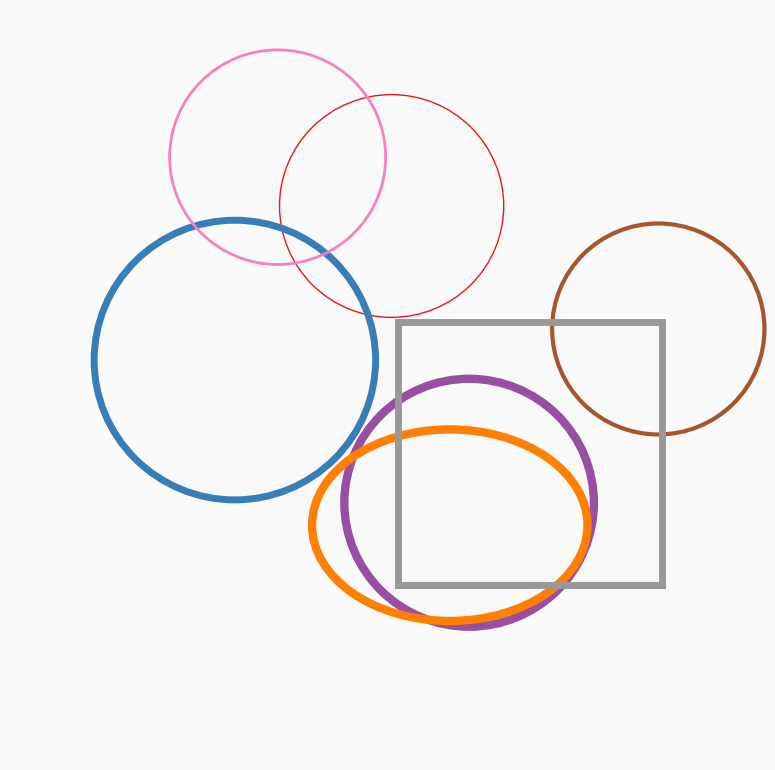[{"shape": "circle", "thickness": 0.5, "radius": 0.72, "center": [0.505, 0.732]}, {"shape": "circle", "thickness": 2.5, "radius": 0.91, "center": [0.303, 0.532]}, {"shape": "circle", "thickness": 3, "radius": 0.8, "center": [0.605, 0.347]}, {"shape": "oval", "thickness": 3, "radius": 0.89, "center": [0.58, 0.318]}, {"shape": "circle", "thickness": 1.5, "radius": 0.68, "center": [0.849, 0.573]}, {"shape": "circle", "thickness": 1, "radius": 0.7, "center": [0.358, 0.796]}, {"shape": "square", "thickness": 2.5, "radius": 0.85, "center": [0.684, 0.411]}]